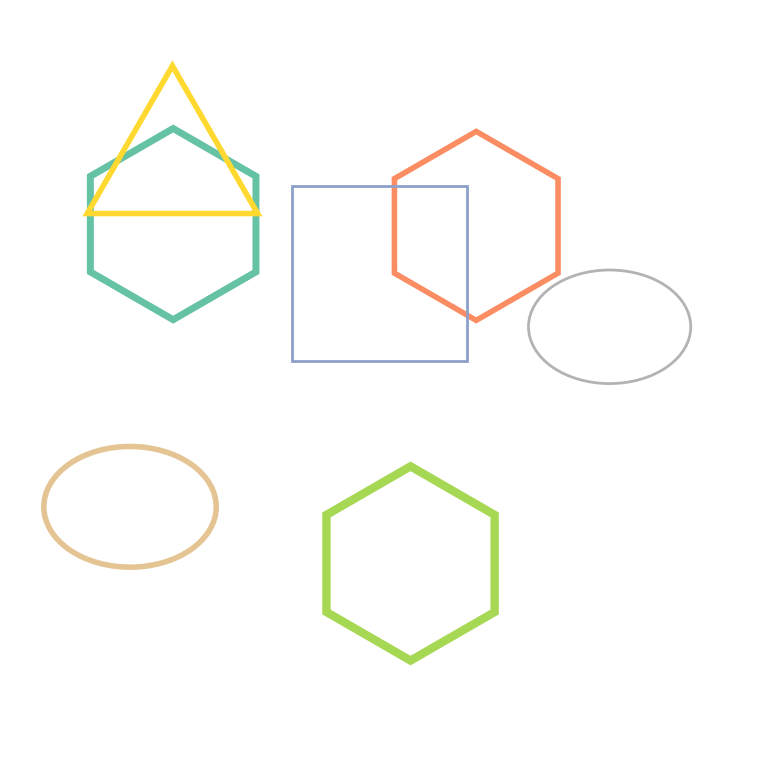[{"shape": "hexagon", "thickness": 2.5, "radius": 0.62, "center": [0.225, 0.709]}, {"shape": "hexagon", "thickness": 2, "radius": 0.61, "center": [0.618, 0.707]}, {"shape": "square", "thickness": 1, "radius": 0.57, "center": [0.493, 0.645]}, {"shape": "hexagon", "thickness": 3, "radius": 0.63, "center": [0.533, 0.268]}, {"shape": "triangle", "thickness": 2, "radius": 0.64, "center": [0.224, 0.787]}, {"shape": "oval", "thickness": 2, "radius": 0.56, "center": [0.169, 0.342]}, {"shape": "oval", "thickness": 1, "radius": 0.53, "center": [0.792, 0.576]}]